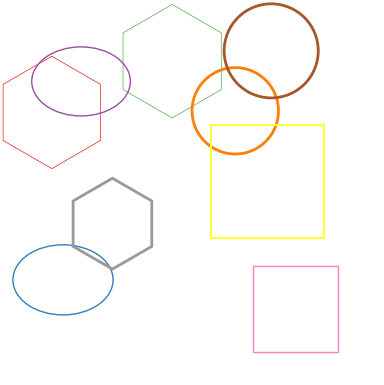[{"shape": "hexagon", "thickness": 0.5, "radius": 0.73, "center": [0.134, 0.708]}, {"shape": "oval", "thickness": 1, "radius": 0.65, "center": [0.164, 0.273]}, {"shape": "hexagon", "thickness": 0.5, "radius": 0.74, "center": [0.447, 0.841]}, {"shape": "oval", "thickness": 1, "radius": 0.64, "center": [0.211, 0.789]}, {"shape": "circle", "thickness": 2, "radius": 0.56, "center": [0.611, 0.712]}, {"shape": "square", "thickness": 1.5, "radius": 0.73, "center": [0.695, 0.529]}, {"shape": "circle", "thickness": 2, "radius": 0.61, "center": [0.704, 0.868]}, {"shape": "square", "thickness": 1, "radius": 0.56, "center": [0.767, 0.198]}, {"shape": "hexagon", "thickness": 2, "radius": 0.59, "center": [0.292, 0.419]}]